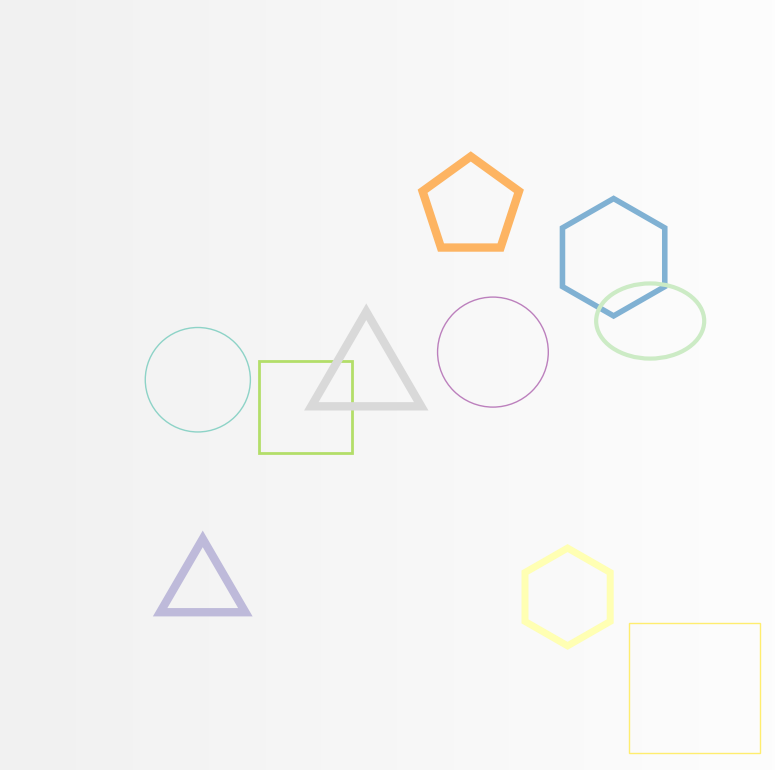[{"shape": "circle", "thickness": 0.5, "radius": 0.34, "center": [0.255, 0.507]}, {"shape": "hexagon", "thickness": 2.5, "radius": 0.32, "center": [0.732, 0.225]}, {"shape": "triangle", "thickness": 3, "radius": 0.32, "center": [0.262, 0.237]}, {"shape": "hexagon", "thickness": 2, "radius": 0.38, "center": [0.792, 0.666]}, {"shape": "pentagon", "thickness": 3, "radius": 0.33, "center": [0.607, 0.731]}, {"shape": "square", "thickness": 1, "radius": 0.3, "center": [0.394, 0.472]}, {"shape": "triangle", "thickness": 3, "radius": 0.41, "center": [0.473, 0.513]}, {"shape": "circle", "thickness": 0.5, "radius": 0.36, "center": [0.636, 0.543]}, {"shape": "oval", "thickness": 1.5, "radius": 0.35, "center": [0.839, 0.583]}, {"shape": "square", "thickness": 0.5, "radius": 0.42, "center": [0.896, 0.107]}]